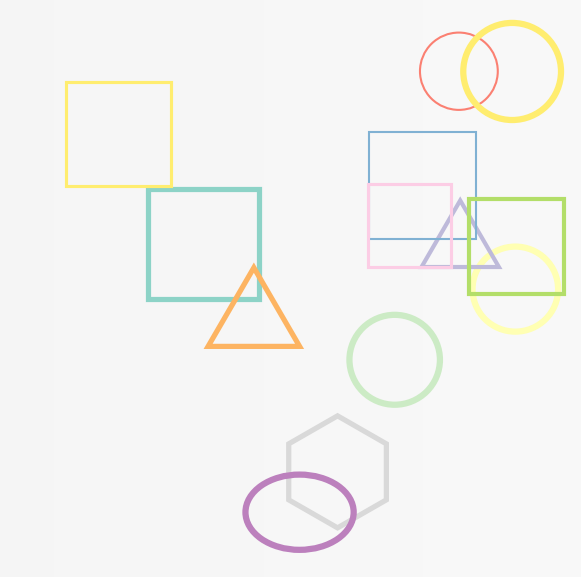[{"shape": "square", "thickness": 2.5, "radius": 0.47, "center": [0.35, 0.577]}, {"shape": "circle", "thickness": 3, "radius": 0.37, "center": [0.887, 0.499]}, {"shape": "triangle", "thickness": 2, "radius": 0.38, "center": [0.792, 0.575]}, {"shape": "circle", "thickness": 1, "radius": 0.33, "center": [0.789, 0.876]}, {"shape": "square", "thickness": 1, "radius": 0.46, "center": [0.727, 0.678]}, {"shape": "triangle", "thickness": 2.5, "radius": 0.45, "center": [0.437, 0.445]}, {"shape": "square", "thickness": 2, "radius": 0.41, "center": [0.888, 0.572]}, {"shape": "square", "thickness": 1.5, "radius": 0.36, "center": [0.704, 0.609]}, {"shape": "hexagon", "thickness": 2.5, "radius": 0.48, "center": [0.581, 0.182]}, {"shape": "oval", "thickness": 3, "radius": 0.47, "center": [0.515, 0.112]}, {"shape": "circle", "thickness": 3, "radius": 0.39, "center": [0.679, 0.376]}, {"shape": "square", "thickness": 1.5, "radius": 0.45, "center": [0.205, 0.767]}, {"shape": "circle", "thickness": 3, "radius": 0.42, "center": [0.881, 0.875]}]